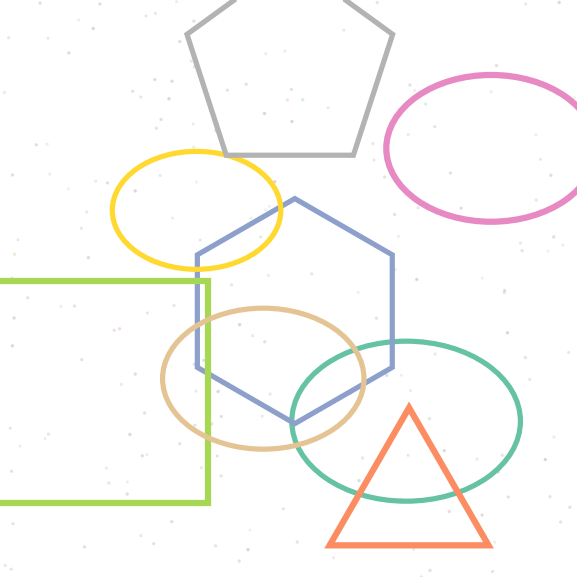[{"shape": "oval", "thickness": 2.5, "radius": 0.99, "center": [0.703, 0.27]}, {"shape": "triangle", "thickness": 3, "radius": 0.79, "center": [0.708, 0.134]}, {"shape": "hexagon", "thickness": 2.5, "radius": 0.97, "center": [0.51, 0.46]}, {"shape": "oval", "thickness": 3, "radius": 0.91, "center": [0.85, 0.742]}, {"shape": "square", "thickness": 3, "radius": 0.96, "center": [0.168, 0.321]}, {"shape": "oval", "thickness": 2.5, "radius": 0.73, "center": [0.34, 0.635]}, {"shape": "oval", "thickness": 2.5, "radius": 0.87, "center": [0.456, 0.343]}, {"shape": "pentagon", "thickness": 2.5, "radius": 0.94, "center": [0.502, 0.882]}]